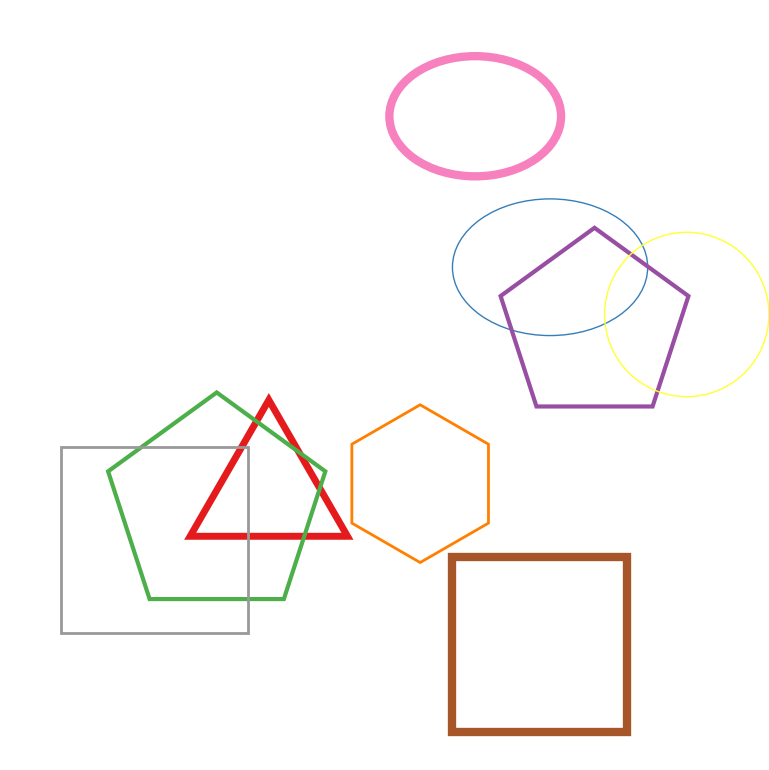[{"shape": "triangle", "thickness": 2.5, "radius": 0.59, "center": [0.349, 0.363]}, {"shape": "oval", "thickness": 0.5, "radius": 0.63, "center": [0.714, 0.653]}, {"shape": "pentagon", "thickness": 1.5, "radius": 0.74, "center": [0.281, 0.342]}, {"shape": "pentagon", "thickness": 1.5, "radius": 0.64, "center": [0.772, 0.576]}, {"shape": "hexagon", "thickness": 1, "radius": 0.51, "center": [0.546, 0.372]}, {"shape": "circle", "thickness": 0.5, "radius": 0.53, "center": [0.892, 0.592]}, {"shape": "square", "thickness": 3, "radius": 0.57, "center": [0.701, 0.163]}, {"shape": "oval", "thickness": 3, "radius": 0.56, "center": [0.617, 0.849]}, {"shape": "square", "thickness": 1, "radius": 0.61, "center": [0.201, 0.299]}]